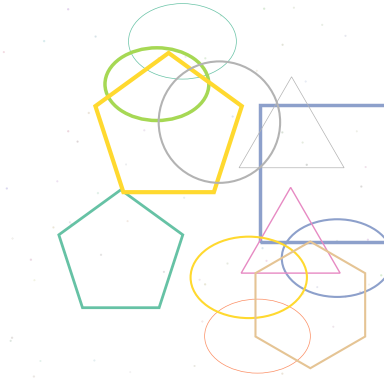[{"shape": "pentagon", "thickness": 2, "radius": 0.85, "center": [0.314, 0.338]}, {"shape": "oval", "thickness": 0.5, "radius": 0.7, "center": [0.474, 0.893]}, {"shape": "oval", "thickness": 0.5, "radius": 0.69, "center": [0.669, 0.127]}, {"shape": "oval", "thickness": 1.5, "radius": 0.72, "center": [0.876, 0.33]}, {"shape": "square", "thickness": 2.5, "radius": 0.89, "center": [0.853, 0.55]}, {"shape": "triangle", "thickness": 1, "radius": 0.74, "center": [0.755, 0.365]}, {"shape": "oval", "thickness": 2.5, "radius": 0.67, "center": [0.408, 0.781]}, {"shape": "pentagon", "thickness": 3, "radius": 1.0, "center": [0.438, 0.663]}, {"shape": "oval", "thickness": 1.5, "radius": 0.76, "center": [0.646, 0.28]}, {"shape": "hexagon", "thickness": 1.5, "radius": 0.82, "center": [0.806, 0.208]}, {"shape": "circle", "thickness": 1.5, "radius": 0.79, "center": [0.57, 0.683]}, {"shape": "triangle", "thickness": 0.5, "radius": 0.79, "center": [0.757, 0.643]}]